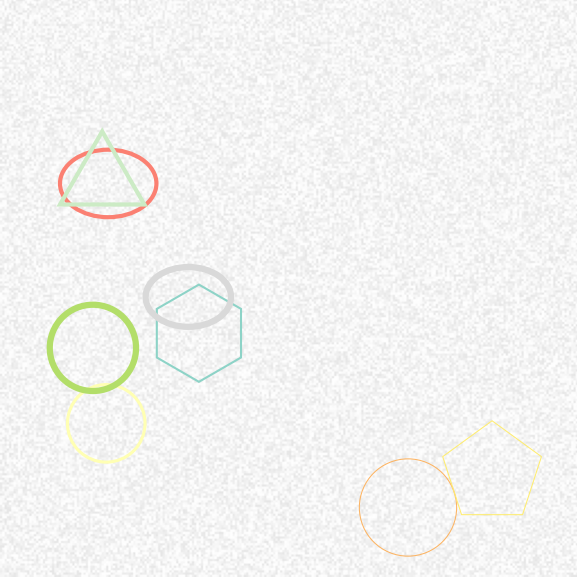[{"shape": "hexagon", "thickness": 1, "radius": 0.42, "center": [0.344, 0.422]}, {"shape": "circle", "thickness": 1.5, "radius": 0.34, "center": [0.184, 0.266]}, {"shape": "oval", "thickness": 2, "radius": 0.42, "center": [0.187, 0.681]}, {"shape": "circle", "thickness": 0.5, "radius": 0.42, "center": [0.706, 0.12]}, {"shape": "circle", "thickness": 3, "radius": 0.37, "center": [0.161, 0.397]}, {"shape": "oval", "thickness": 3, "radius": 0.37, "center": [0.326, 0.485]}, {"shape": "triangle", "thickness": 2, "radius": 0.42, "center": [0.177, 0.687]}, {"shape": "pentagon", "thickness": 0.5, "radius": 0.45, "center": [0.852, 0.181]}]